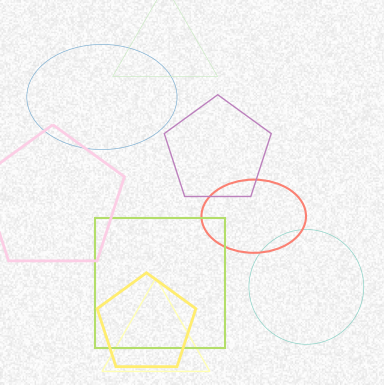[{"shape": "circle", "thickness": 0.5, "radius": 0.75, "center": [0.796, 0.255]}, {"shape": "triangle", "thickness": 1, "radius": 0.81, "center": [0.405, 0.116]}, {"shape": "oval", "thickness": 1.5, "radius": 0.68, "center": [0.659, 0.438]}, {"shape": "oval", "thickness": 0.5, "radius": 0.98, "center": [0.265, 0.748]}, {"shape": "square", "thickness": 1.5, "radius": 0.84, "center": [0.415, 0.265]}, {"shape": "pentagon", "thickness": 2, "radius": 0.98, "center": [0.137, 0.481]}, {"shape": "pentagon", "thickness": 1, "radius": 0.73, "center": [0.566, 0.608]}, {"shape": "triangle", "thickness": 0.5, "radius": 0.79, "center": [0.429, 0.88]}, {"shape": "pentagon", "thickness": 2, "radius": 0.67, "center": [0.381, 0.157]}]